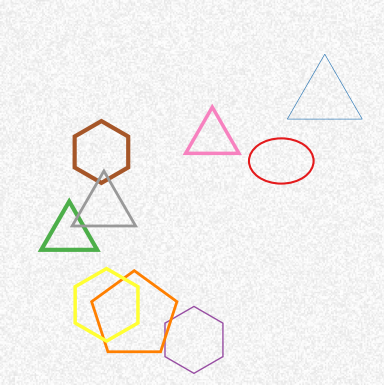[{"shape": "oval", "thickness": 1.5, "radius": 0.42, "center": [0.731, 0.582]}, {"shape": "triangle", "thickness": 0.5, "radius": 0.56, "center": [0.844, 0.747]}, {"shape": "triangle", "thickness": 3, "radius": 0.42, "center": [0.18, 0.393]}, {"shape": "hexagon", "thickness": 1, "radius": 0.43, "center": [0.504, 0.117]}, {"shape": "pentagon", "thickness": 2, "radius": 0.58, "center": [0.349, 0.181]}, {"shape": "hexagon", "thickness": 2.5, "radius": 0.47, "center": [0.277, 0.208]}, {"shape": "hexagon", "thickness": 3, "radius": 0.4, "center": [0.263, 0.605]}, {"shape": "triangle", "thickness": 2.5, "radius": 0.4, "center": [0.551, 0.642]}, {"shape": "triangle", "thickness": 2, "radius": 0.48, "center": [0.27, 0.461]}]